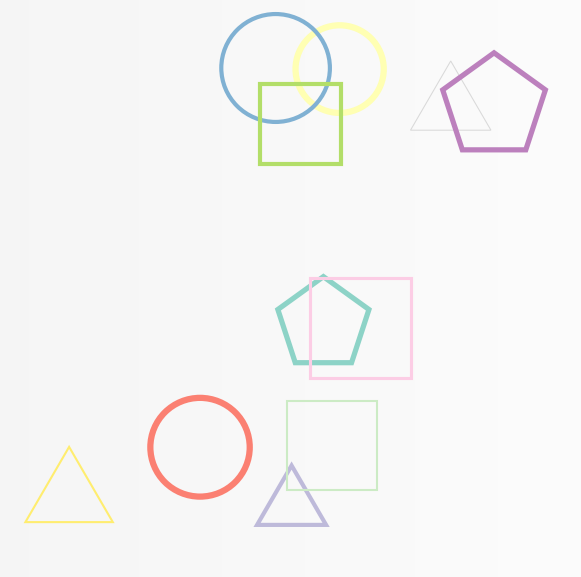[{"shape": "pentagon", "thickness": 2.5, "radius": 0.41, "center": [0.556, 0.438]}, {"shape": "circle", "thickness": 3, "radius": 0.38, "center": [0.584, 0.879]}, {"shape": "triangle", "thickness": 2, "radius": 0.34, "center": [0.502, 0.124]}, {"shape": "circle", "thickness": 3, "radius": 0.43, "center": [0.344, 0.225]}, {"shape": "circle", "thickness": 2, "radius": 0.47, "center": [0.474, 0.881]}, {"shape": "square", "thickness": 2, "radius": 0.35, "center": [0.516, 0.785]}, {"shape": "square", "thickness": 1.5, "radius": 0.43, "center": [0.62, 0.431]}, {"shape": "triangle", "thickness": 0.5, "radius": 0.4, "center": [0.775, 0.814]}, {"shape": "pentagon", "thickness": 2.5, "radius": 0.46, "center": [0.85, 0.815]}, {"shape": "square", "thickness": 1, "radius": 0.39, "center": [0.571, 0.228]}, {"shape": "triangle", "thickness": 1, "radius": 0.43, "center": [0.119, 0.138]}]